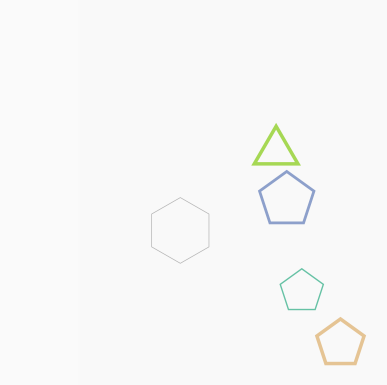[{"shape": "pentagon", "thickness": 1, "radius": 0.29, "center": [0.779, 0.243]}, {"shape": "pentagon", "thickness": 2, "radius": 0.37, "center": [0.74, 0.481]}, {"shape": "triangle", "thickness": 2.5, "radius": 0.33, "center": [0.713, 0.607]}, {"shape": "pentagon", "thickness": 2.5, "radius": 0.32, "center": [0.879, 0.108]}, {"shape": "hexagon", "thickness": 0.5, "radius": 0.43, "center": [0.465, 0.401]}]